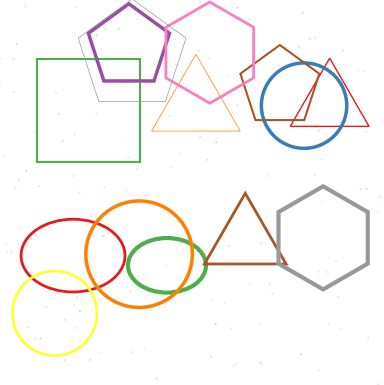[{"shape": "oval", "thickness": 2, "radius": 0.67, "center": [0.19, 0.336]}, {"shape": "triangle", "thickness": 1, "radius": 0.59, "center": [0.856, 0.731]}, {"shape": "circle", "thickness": 2.5, "radius": 0.55, "center": [0.79, 0.726]}, {"shape": "oval", "thickness": 3, "radius": 0.51, "center": [0.434, 0.311]}, {"shape": "square", "thickness": 1.5, "radius": 0.66, "center": [0.23, 0.713]}, {"shape": "pentagon", "thickness": 2.5, "radius": 0.55, "center": [0.335, 0.879]}, {"shape": "circle", "thickness": 2.5, "radius": 0.69, "center": [0.361, 0.34]}, {"shape": "triangle", "thickness": 0.5, "radius": 0.67, "center": [0.509, 0.726]}, {"shape": "circle", "thickness": 2, "radius": 0.55, "center": [0.142, 0.186]}, {"shape": "pentagon", "thickness": 1.5, "radius": 0.54, "center": [0.727, 0.775]}, {"shape": "triangle", "thickness": 2, "radius": 0.61, "center": [0.637, 0.376]}, {"shape": "hexagon", "thickness": 2, "radius": 0.66, "center": [0.545, 0.863]}, {"shape": "hexagon", "thickness": 3, "radius": 0.67, "center": [0.839, 0.382]}, {"shape": "pentagon", "thickness": 0.5, "radius": 0.74, "center": [0.343, 0.856]}]